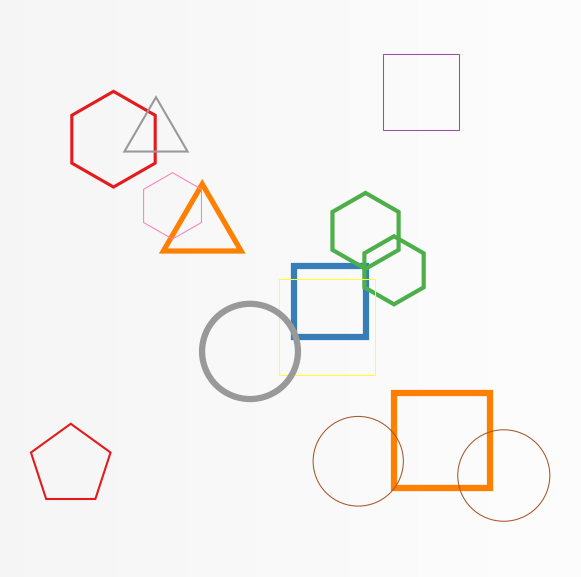[{"shape": "pentagon", "thickness": 1, "radius": 0.36, "center": [0.122, 0.193]}, {"shape": "hexagon", "thickness": 1.5, "radius": 0.41, "center": [0.195, 0.758]}, {"shape": "square", "thickness": 3, "radius": 0.31, "center": [0.568, 0.476]}, {"shape": "hexagon", "thickness": 2, "radius": 0.33, "center": [0.629, 0.599]}, {"shape": "hexagon", "thickness": 2, "radius": 0.29, "center": [0.678, 0.531]}, {"shape": "square", "thickness": 0.5, "radius": 0.33, "center": [0.725, 0.839]}, {"shape": "square", "thickness": 3, "radius": 0.41, "center": [0.76, 0.236]}, {"shape": "triangle", "thickness": 2.5, "radius": 0.39, "center": [0.348, 0.603]}, {"shape": "square", "thickness": 0.5, "radius": 0.42, "center": [0.563, 0.433]}, {"shape": "circle", "thickness": 0.5, "radius": 0.4, "center": [0.867, 0.176]}, {"shape": "circle", "thickness": 0.5, "radius": 0.39, "center": [0.616, 0.2]}, {"shape": "hexagon", "thickness": 0.5, "radius": 0.29, "center": [0.297, 0.643]}, {"shape": "triangle", "thickness": 1, "radius": 0.31, "center": [0.268, 0.768]}, {"shape": "circle", "thickness": 3, "radius": 0.41, "center": [0.43, 0.391]}]